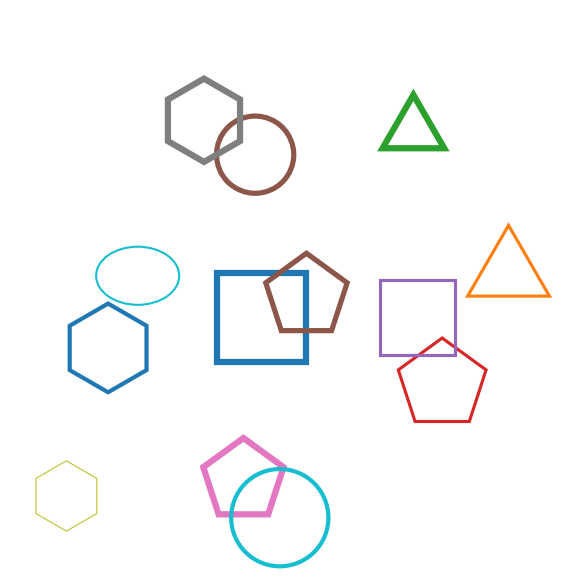[{"shape": "hexagon", "thickness": 2, "radius": 0.38, "center": [0.187, 0.397]}, {"shape": "square", "thickness": 3, "radius": 0.39, "center": [0.453, 0.449]}, {"shape": "triangle", "thickness": 1.5, "radius": 0.41, "center": [0.881, 0.527]}, {"shape": "triangle", "thickness": 3, "radius": 0.31, "center": [0.716, 0.773]}, {"shape": "pentagon", "thickness": 1.5, "radius": 0.4, "center": [0.766, 0.334]}, {"shape": "square", "thickness": 1.5, "radius": 0.32, "center": [0.723, 0.449]}, {"shape": "pentagon", "thickness": 2.5, "radius": 0.37, "center": [0.531, 0.487]}, {"shape": "circle", "thickness": 2.5, "radius": 0.33, "center": [0.442, 0.731]}, {"shape": "pentagon", "thickness": 3, "radius": 0.37, "center": [0.421, 0.168]}, {"shape": "hexagon", "thickness": 3, "radius": 0.36, "center": [0.353, 0.791]}, {"shape": "hexagon", "thickness": 0.5, "radius": 0.3, "center": [0.115, 0.14]}, {"shape": "circle", "thickness": 2, "radius": 0.42, "center": [0.484, 0.103]}, {"shape": "oval", "thickness": 1, "radius": 0.36, "center": [0.238, 0.522]}]